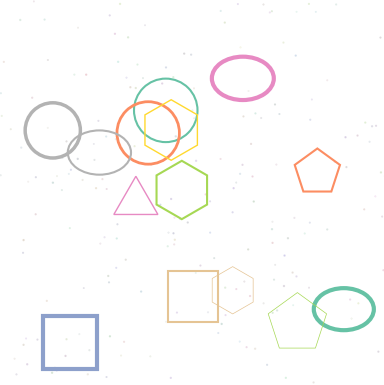[{"shape": "circle", "thickness": 1.5, "radius": 0.41, "center": [0.431, 0.713]}, {"shape": "oval", "thickness": 3, "radius": 0.39, "center": [0.893, 0.197]}, {"shape": "pentagon", "thickness": 1.5, "radius": 0.31, "center": [0.824, 0.553]}, {"shape": "circle", "thickness": 2, "radius": 0.41, "center": [0.385, 0.655]}, {"shape": "square", "thickness": 3, "radius": 0.35, "center": [0.182, 0.11]}, {"shape": "oval", "thickness": 3, "radius": 0.4, "center": [0.631, 0.796]}, {"shape": "triangle", "thickness": 1, "radius": 0.33, "center": [0.353, 0.476]}, {"shape": "hexagon", "thickness": 1.5, "radius": 0.38, "center": [0.472, 0.507]}, {"shape": "pentagon", "thickness": 0.5, "radius": 0.4, "center": [0.772, 0.16]}, {"shape": "hexagon", "thickness": 1, "radius": 0.39, "center": [0.445, 0.662]}, {"shape": "hexagon", "thickness": 0.5, "radius": 0.31, "center": [0.604, 0.246]}, {"shape": "square", "thickness": 1.5, "radius": 0.33, "center": [0.502, 0.23]}, {"shape": "oval", "thickness": 1.5, "radius": 0.41, "center": [0.258, 0.604]}, {"shape": "circle", "thickness": 2.5, "radius": 0.36, "center": [0.137, 0.661]}]